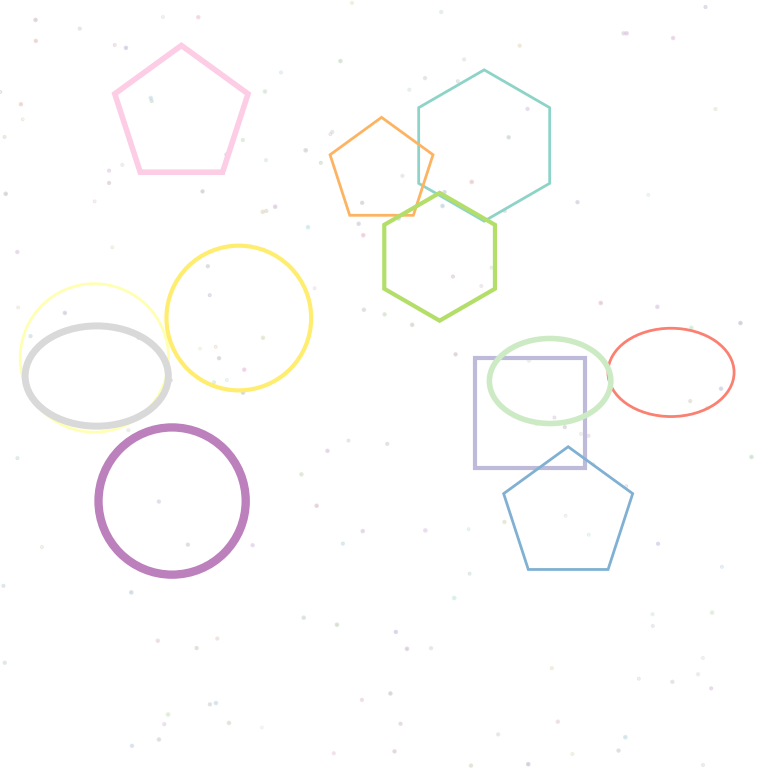[{"shape": "hexagon", "thickness": 1, "radius": 0.49, "center": [0.629, 0.811]}, {"shape": "circle", "thickness": 1, "radius": 0.48, "center": [0.123, 0.535]}, {"shape": "square", "thickness": 1.5, "radius": 0.36, "center": [0.688, 0.464]}, {"shape": "oval", "thickness": 1, "radius": 0.41, "center": [0.871, 0.516]}, {"shape": "pentagon", "thickness": 1, "radius": 0.44, "center": [0.738, 0.332]}, {"shape": "pentagon", "thickness": 1, "radius": 0.35, "center": [0.496, 0.777]}, {"shape": "hexagon", "thickness": 1.5, "radius": 0.41, "center": [0.571, 0.667]}, {"shape": "pentagon", "thickness": 2, "radius": 0.45, "center": [0.236, 0.85]}, {"shape": "oval", "thickness": 2.5, "radius": 0.46, "center": [0.126, 0.512]}, {"shape": "circle", "thickness": 3, "radius": 0.48, "center": [0.224, 0.349]}, {"shape": "oval", "thickness": 2, "radius": 0.39, "center": [0.714, 0.505]}, {"shape": "circle", "thickness": 1.5, "radius": 0.47, "center": [0.31, 0.587]}]